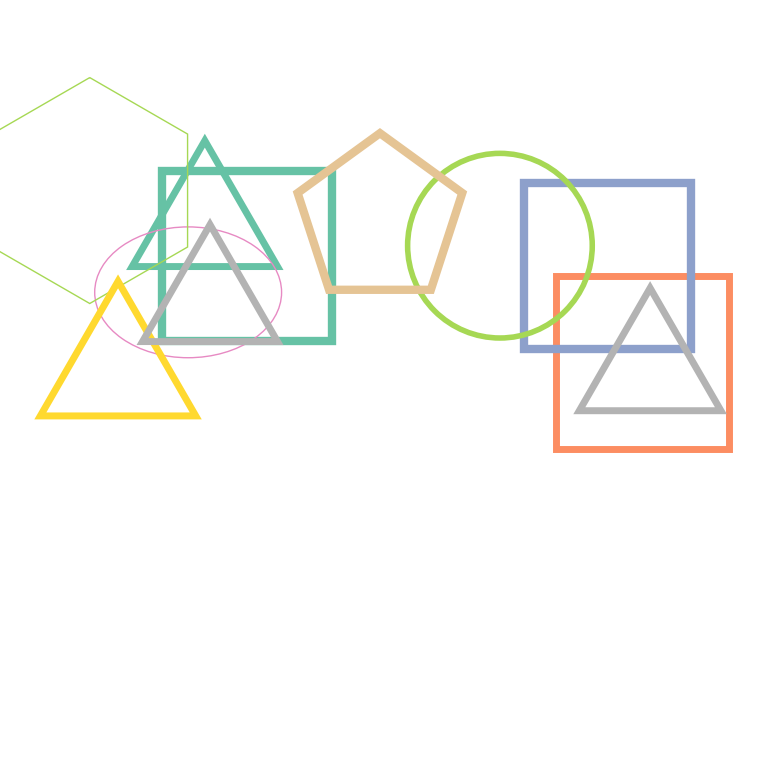[{"shape": "triangle", "thickness": 2.5, "radius": 0.54, "center": [0.266, 0.708]}, {"shape": "square", "thickness": 3, "radius": 0.55, "center": [0.321, 0.667]}, {"shape": "square", "thickness": 2.5, "radius": 0.56, "center": [0.834, 0.529]}, {"shape": "square", "thickness": 3, "radius": 0.54, "center": [0.789, 0.655]}, {"shape": "oval", "thickness": 0.5, "radius": 0.61, "center": [0.244, 0.62]}, {"shape": "circle", "thickness": 2, "radius": 0.6, "center": [0.649, 0.681]}, {"shape": "hexagon", "thickness": 0.5, "radius": 0.73, "center": [0.117, 0.753]}, {"shape": "triangle", "thickness": 2.5, "radius": 0.58, "center": [0.153, 0.518]}, {"shape": "pentagon", "thickness": 3, "radius": 0.56, "center": [0.493, 0.715]}, {"shape": "triangle", "thickness": 2.5, "radius": 0.53, "center": [0.844, 0.52]}, {"shape": "triangle", "thickness": 2.5, "radius": 0.51, "center": [0.273, 0.607]}]